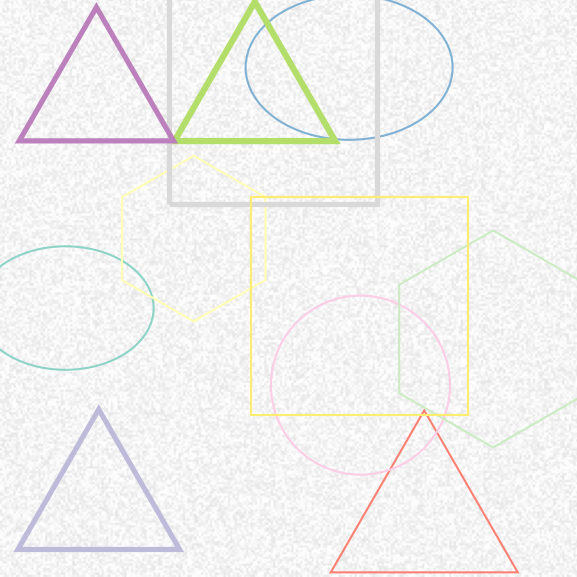[{"shape": "oval", "thickness": 1, "radius": 0.76, "center": [0.113, 0.466]}, {"shape": "hexagon", "thickness": 1, "radius": 0.72, "center": [0.335, 0.586]}, {"shape": "triangle", "thickness": 2.5, "radius": 0.81, "center": [0.171, 0.129]}, {"shape": "triangle", "thickness": 1, "radius": 0.93, "center": [0.735, 0.102]}, {"shape": "oval", "thickness": 1, "radius": 0.9, "center": [0.605, 0.882]}, {"shape": "triangle", "thickness": 3, "radius": 0.8, "center": [0.441, 0.835]}, {"shape": "circle", "thickness": 1, "radius": 0.78, "center": [0.624, 0.332]}, {"shape": "square", "thickness": 2.5, "radius": 0.9, "center": [0.473, 0.826]}, {"shape": "triangle", "thickness": 2.5, "radius": 0.77, "center": [0.167, 0.832]}, {"shape": "hexagon", "thickness": 1, "radius": 0.94, "center": [0.854, 0.412]}, {"shape": "square", "thickness": 1, "radius": 0.94, "center": [0.623, 0.47]}]